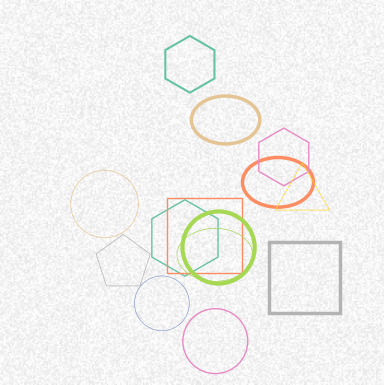[{"shape": "hexagon", "thickness": 1, "radius": 0.5, "center": [0.48, 0.382]}, {"shape": "hexagon", "thickness": 1.5, "radius": 0.37, "center": [0.493, 0.833]}, {"shape": "square", "thickness": 1, "radius": 0.49, "center": [0.531, 0.389]}, {"shape": "oval", "thickness": 2.5, "radius": 0.46, "center": [0.722, 0.526]}, {"shape": "circle", "thickness": 0.5, "radius": 0.36, "center": [0.421, 0.212]}, {"shape": "hexagon", "thickness": 1, "radius": 0.37, "center": [0.737, 0.592]}, {"shape": "circle", "thickness": 1, "radius": 0.42, "center": [0.559, 0.114]}, {"shape": "circle", "thickness": 3, "radius": 0.47, "center": [0.568, 0.357]}, {"shape": "oval", "thickness": 0.5, "radius": 0.49, "center": [0.558, 0.338]}, {"shape": "triangle", "thickness": 0.5, "radius": 0.41, "center": [0.785, 0.495]}, {"shape": "circle", "thickness": 0.5, "radius": 0.44, "center": [0.271, 0.47]}, {"shape": "oval", "thickness": 2.5, "radius": 0.44, "center": [0.586, 0.688]}, {"shape": "square", "thickness": 2.5, "radius": 0.46, "center": [0.792, 0.28]}, {"shape": "pentagon", "thickness": 0.5, "radius": 0.37, "center": [0.32, 0.317]}]